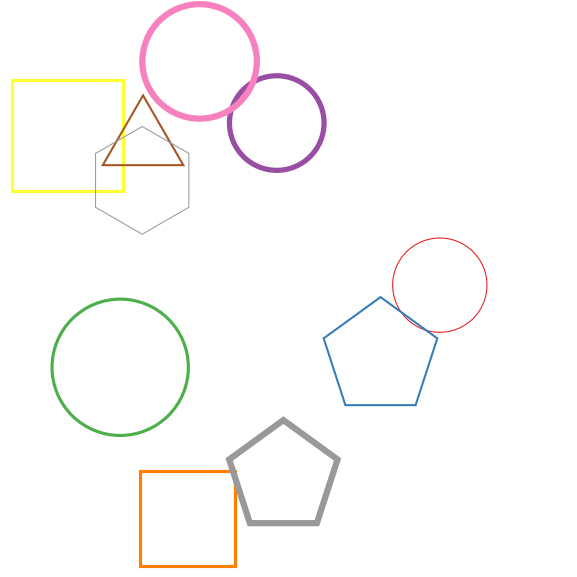[{"shape": "circle", "thickness": 0.5, "radius": 0.41, "center": [0.762, 0.505]}, {"shape": "pentagon", "thickness": 1, "radius": 0.52, "center": [0.659, 0.381]}, {"shape": "circle", "thickness": 1.5, "radius": 0.59, "center": [0.208, 0.363]}, {"shape": "circle", "thickness": 2.5, "radius": 0.41, "center": [0.479, 0.786]}, {"shape": "square", "thickness": 1.5, "radius": 0.41, "center": [0.325, 0.102]}, {"shape": "square", "thickness": 1.5, "radius": 0.48, "center": [0.117, 0.764]}, {"shape": "triangle", "thickness": 1, "radius": 0.4, "center": [0.248, 0.753]}, {"shape": "circle", "thickness": 3, "radius": 0.5, "center": [0.346, 0.893]}, {"shape": "hexagon", "thickness": 0.5, "radius": 0.47, "center": [0.246, 0.687]}, {"shape": "pentagon", "thickness": 3, "radius": 0.49, "center": [0.491, 0.173]}]